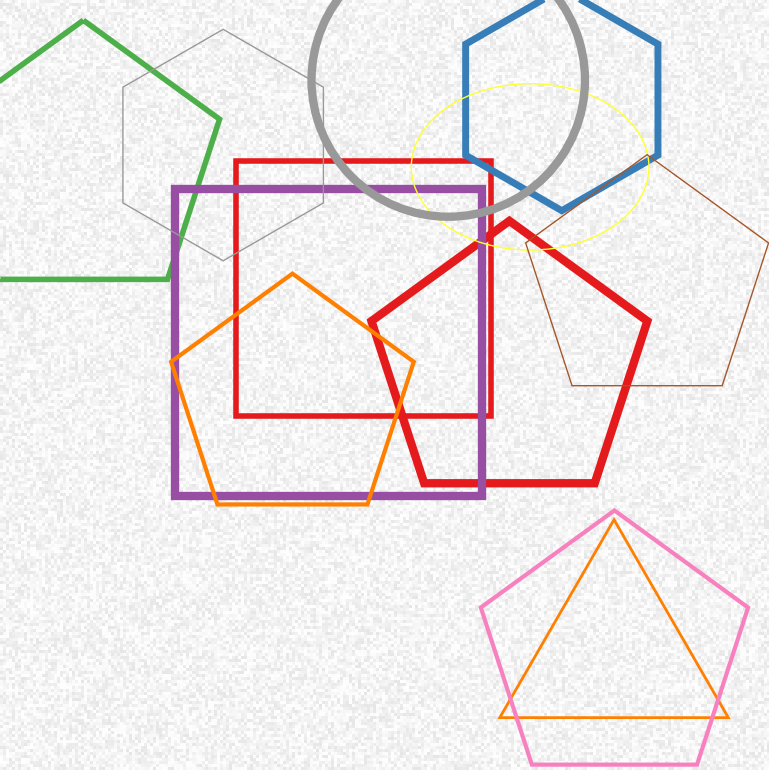[{"shape": "pentagon", "thickness": 3, "radius": 0.94, "center": [0.662, 0.525]}, {"shape": "square", "thickness": 2, "radius": 0.83, "center": [0.473, 0.625]}, {"shape": "hexagon", "thickness": 2.5, "radius": 0.72, "center": [0.73, 0.871]}, {"shape": "pentagon", "thickness": 2, "radius": 0.93, "center": [0.108, 0.788]}, {"shape": "square", "thickness": 3, "radius": 0.99, "center": [0.427, 0.555]}, {"shape": "pentagon", "thickness": 1.5, "radius": 0.83, "center": [0.38, 0.479]}, {"shape": "triangle", "thickness": 1, "radius": 0.86, "center": [0.797, 0.154]}, {"shape": "oval", "thickness": 0.5, "radius": 0.77, "center": [0.688, 0.783]}, {"shape": "pentagon", "thickness": 0.5, "radius": 0.83, "center": [0.84, 0.633]}, {"shape": "pentagon", "thickness": 1.5, "radius": 0.91, "center": [0.798, 0.155]}, {"shape": "circle", "thickness": 3, "radius": 0.89, "center": [0.582, 0.896]}, {"shape": "hexagon", "thickness": 0.5, "radius": 0.75, "center": [0.29, 0.812]}]